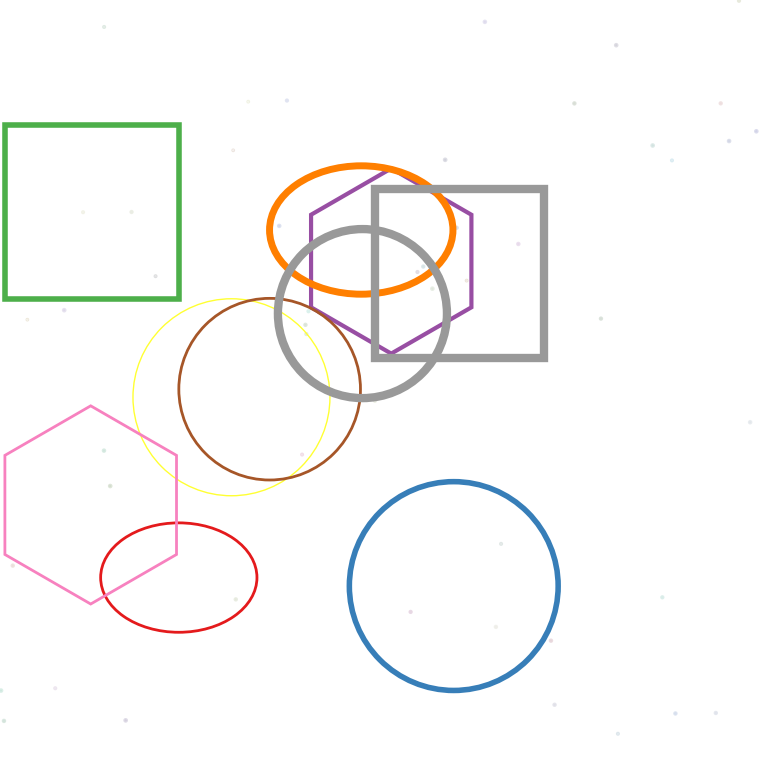[{"shape": "oval", "thickness": 1, "radius": 0.51, "center": [0.232, 0.25]}, {"shape": "circle", "thickness": 2, "radius": 0.68, "center": [0.589, 0.239]}, {"shape": "square", "thickness": 2, "radius": 0.57, "center": [0.119, 0.725]}, {"shape": "hexagon", "thickness": 1.5, "radius": 0.6, "center": [0.508, 0.661]}, {"shape": "oval", "thickness": 2.5, "radius": 0.6, "center": [0.469, 0.701]}, {"shape": "circle", "thickness": 0.5, "radius": 0.64, "center": [0.301, 0.484]}, {"shape": "circle", "thickness": 1, "radius": 0.59, "center": [0.35, 0.495]}, {"shape": "hexagon", "thickness": 1, "radius": 0.64, "center": [0.118, 0.344]}, {"shape": "square", "thickness": 3, "radius": 0.55, "center": [0.597, 0.645]}, {"shape": "circle", "thickness": 3, "radius": 0.55, "center": [0.471, 0.593]}]